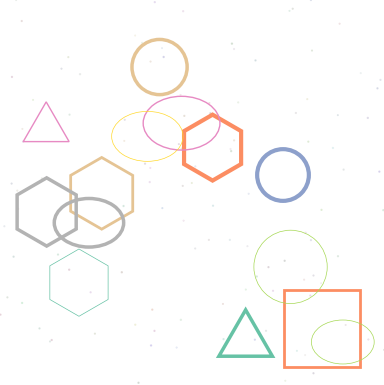[{"shape": "hexagon", "thickness": 0.5, "radius": 0.44, "center": [0.205, 0.266]}, {"shape": "triangle", "thickness": 2.5, "radius": 0.4, "center": [0.638, 0.115]}, {"shape": "square", "thickness": 2, "radius": 0.5, "center": [0.836, 0.147]}, {"shape": "hexagon", "thickness": 3, "radius": 0.43, "center": [0.552, 0.617]}, {"shape": "circle", "thickness": 3, "radius": 0.34, "center": [0.735, 0.545]}, {"shape": "oval", "thickness": 1, "radius": 0.5, "center": [0.472, 0.68]}, {"shape": "triangle", "thickness": 1, "radius": 0.34, "center": [0.12, 0.667]}, {"shape": "circle", "thickness": 0.5, "radius": 0.48, "center": [0.755, 0.307]}, {"shape": "oval", "thickness": 0.5, "radius": 0.41, "center": [0.89, 0.112]}, {"shape": "oval", "thickness": 0.5, "radius": 0.46, "center": [0.383, 0.646]}, {"shape": "hexagon", "thickness": 2, "radius": 0.47, "center": [0.264, 0.498]}, {"shape": "circle", "thickness": 2.5, "radius": 0.36, "center": [0.414, 0.826]}, {"shape": "oval", "thickness": 2.5, "radius": 0.45, "center": [0.231, 0.421]}, {"shape": "hexagon", "thickness": 2.5, "radius": 0.44, "center": [0.121, 0.449]}]